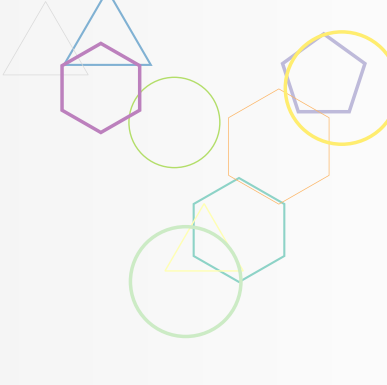[{"shape": "hexagon", "thickness": 1.5, "radius": 0.68, "center": [0.617, 0.403]}, {"shape": "triangle", "thickness": 1, "radius": 0.58, "center": [0.527, 0.355]}, {"shape": "pentagon", "thickness": 2.5, "radius": 0.56, "center": [0.835, 0.8]}, {"shape": "triangle", "thickness": 1.5, "radius": 0.65, "center": [0.277, 0.896]}, {"shape": "hexagon", "thickness": 0.5, "radius": 0.75, "center": [0.72, 0.619]}, {"shape": "circle", "thickness": 1, "radius": 0.59, "center": [0.45, 0.682]}, {"shape": "triangle", "thickness": 0.5, "radius": 0.64, "center": [0.118, 0.869]}, {"shape": "hexagon", "thickness": 2.5, "radius": 0.58, "center": [0.26, 0.772]}, {"shape": "circle", "thickness": 2.5, "radius": 0.71, "center": [0.479, 0.269]}, {"shape": "circle", "thickness": 2.5, "radius": 0.73, "center": [0.882, 0.771]}]